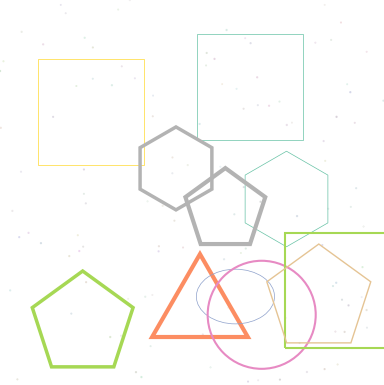[{"shape": "hexagon", "thickness": 0.5, "radius": 0.62, "center": [0.744, 0.483]}, {"shape": "square", "thickness": 0.5, "radius": 0.69, "center": [0.648, 0.775]}, {"shape": "triangle", "thickness": 3, "radius": 0.72, "center": [0.519, 0.196]}, {"shape": "oval", "thickness": 0.5, "radius": 0.51, "center": [0.612, 0.23]}, {"shape": "circle", "thickness": 1.5, "radius": 0.7, "center": [0.68, 0.182]}, {"shape": "square", "thickness": 1.5, "radius": 0.74, "center": [0.889, 0.245]}, {"shape": "pentagon", "thickness": 2.5, "radius": 0.69, "center": [0.215, 0.158]}, {"shape": "square", "thickness": 0.5, "radius": 0.69, "center": [0.236, 0.709]}, {"shape": "pentagon", "thickness": 1, "radius": 0.71, "center": [0.828, 0.224]}, {"shape": "hexagon", "thickness": 2.5, "radius": 0.54, "center": [0.457, 0.563]}, {"shape": "pentagon", "thickness": 3, "radius": 0.55, "center": [0.585, 0.454]}]